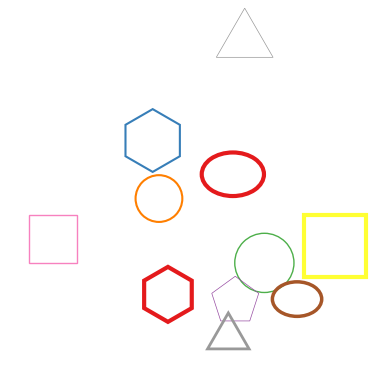[{"shape": "oval", "thickness": 3, "radius": 0.4, "center": [0.605, 0.547]}, {"shape": "hexagon", "thickness": 3, "radius": 0.36, "center": [0.436, 0.235]}, {"shape": "hexagon", "thickness": 1.5, "radius": 0.41, "center": [0.397, 0.635]}, {"shape": "circle", "thickness": 1, "radius": 0.38, "center": [0.687, 0.317]}, {"shape": "pentagon", "thickness": 0.5, "radius": 0.32, "center": [0.611, 0.218]}, {"shape": "circle", "thickness": 1.5, "radius": 0.3, "center": [0.413, 0.484]}, {"shape": "square", "thickness": 3, "radius": 0.4, "center": [0.87, 0.362]}, {"shape": "oval", "thickness": 2.5, "radius": 0.32, "center": [0.772, 0.223]}, {"shape": "square", "thickness": 1, "radius": 0.31, "center": [0.137, 0.38]}, {"shape": "triangle", "thickness": 0.5, "radius": 0.43, "center": [0.636, 0.894]}, {"shape": "triangle", "thickness": 2, "radius": 0.31, "center": [0.593, 0.125]}]